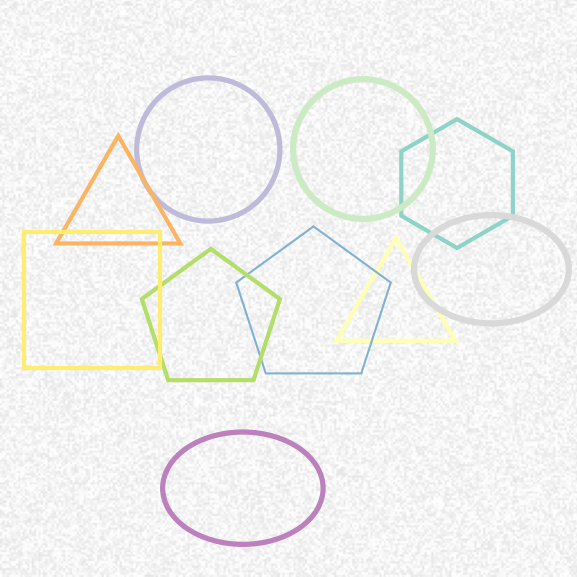[{"shape": "hexagon", "thickness": 2, "radius": 0.56, "center": [0.791, 0.681]}, {"shape": "triangle", "thickness": 2, "radius": 0.59, "center": [0.685, 0.468]}, {"shape": "circle", "thickness": 2.5, "radius": 0.62, "center": [0.361, 0.74]}, {"shape": "pentagon", "thickness": 1, "radius": 0.7, "center": [0.543, 0.466]}, {"shape": "triangle", "thickness": 2, "radius": 0.62, "center": [0.205, 0.64]}, {"shape": "pentagon", "thickness": 2, "radius": 0.63, "center": [0.365, 0.443]}, {"shape": "oval", "thickness": 3, "radius": 0.67, "center": [0.851, 0.533]}, {"shape": "oval", "thickness": 2.5, "radius": 0.69, "center": [0.421, 0.154]}, {"shape": "circle", "thickness": 3, "radius": 0.6, "center": [0.629, 0.741]}, {"shape": "square", "thickness": 2, "radius": 0.59, "center": [0.159, 0.48]}]